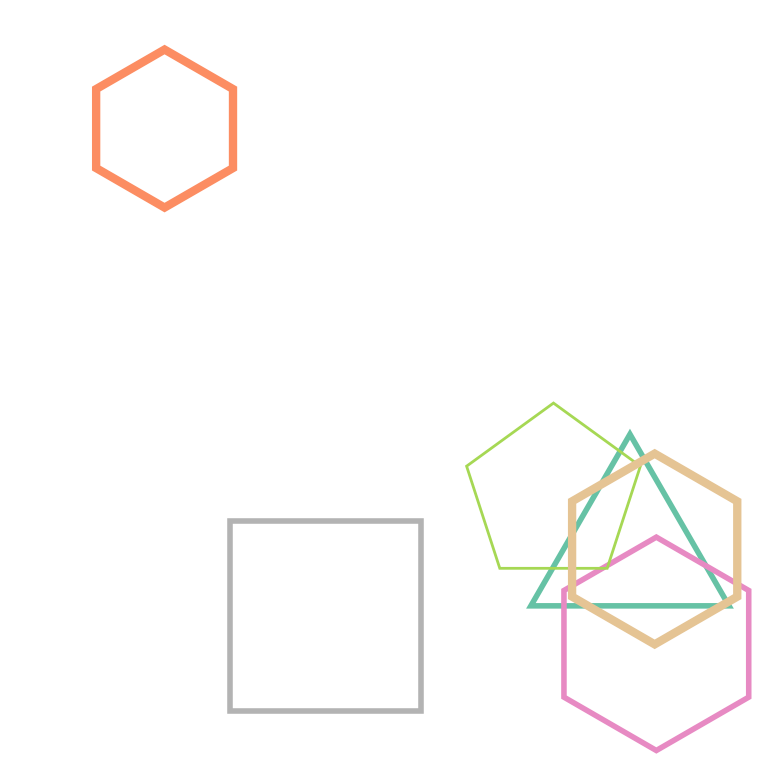[{"shape": "triangle", "thickness": 2, "radius": 0.74, "center": [0.818, 0.287]}, {"shape": "hexagon", "thickness": 3, "radius": 0.51, "center": [0.214, 0.833]}, {"shape": "hexagon", "thickness": 2, "radius": 0.69, "center": [0.852, 0.164]}, {"shape": "pentagon", "thickness": 1, "radius": 0.59, "center": [0.719, 0.358]}, {"shape": "hexagon", "thickness": 3, "radius": 0.62, "center": [0.85, 0.287]}, {"shape": "square", "thickness": 2, "radius": 0.62, "center": [0.423, 0.2]}]